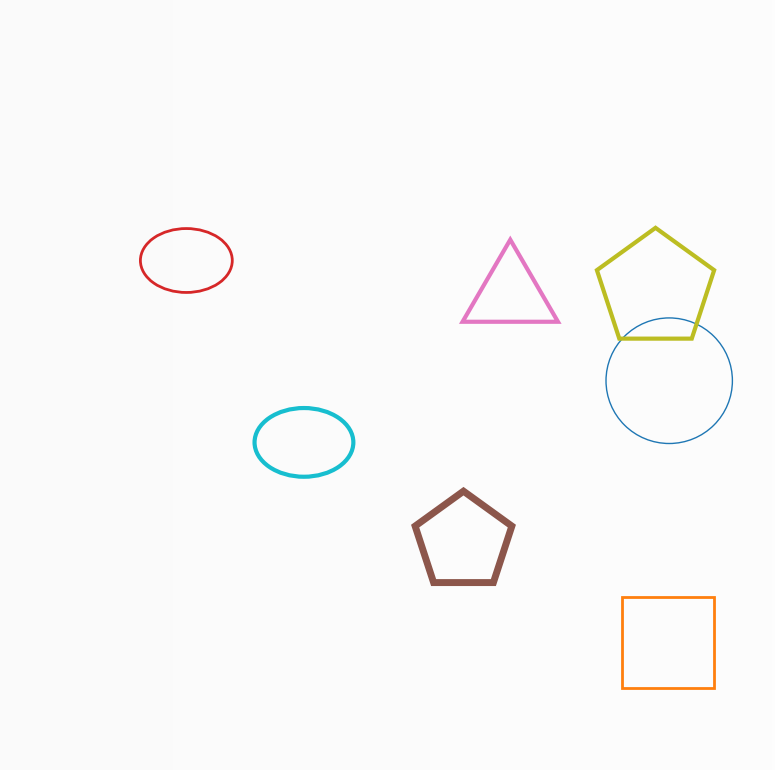[{"shape": "circle", "thickness": 0.5, "radius": 0.41, "center": [0.863, 0.506]}, {"shape": "square", "thickness": 1, "radius": 0.3, "center": [0.862, 0.165]}, {"shape": "oval", "thickness": 1, "radius": 0.3, "center": [0.24, 0.662]}, {"shape": "pentagon", "thickness": 2.5, "radius": 0.33, "center": [0.598, 0.296]}, {"shape": "triangle", "thickness": 1.5, "radius": 0.36, "center": [0.658, 0.618]}, {"shape": "pentagon", "thickness": 1.5, "radius": 0.4, "center": [0.846, 0.625]}, {"shape": "oval", "thickness": 1.5, "radius": 0.32, "center": [0.392, 0.425]}]